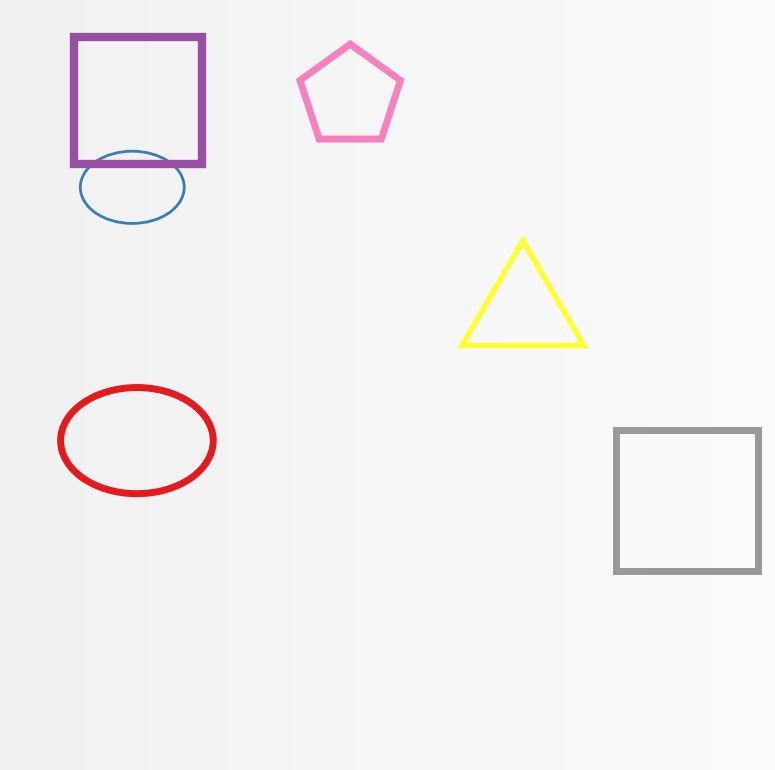[{"shape": "oval", "thickness": 2.5, "radius": 0.49, "center": [0.177, 0.428]}, {"shape": "oval", "thickness": 1, "radius": 0.34, "center": [0.171, 0.757]}, {"shape": "square", "thickness": 3, "radius": 0.41, "center": [0.178, 0.869]}, {"shape": "triangle", "thickness": 2, "radius": 0.45, "center": [0.675, 0.597]}, {"shape": "pentagon", "thickness": 2.5, "radius": 0.34, "center": [0.452, 0.875]}, {"shape": "square", "thickness": 2.5, "radius": 0.46, "center": [0.886, 0.35]}]